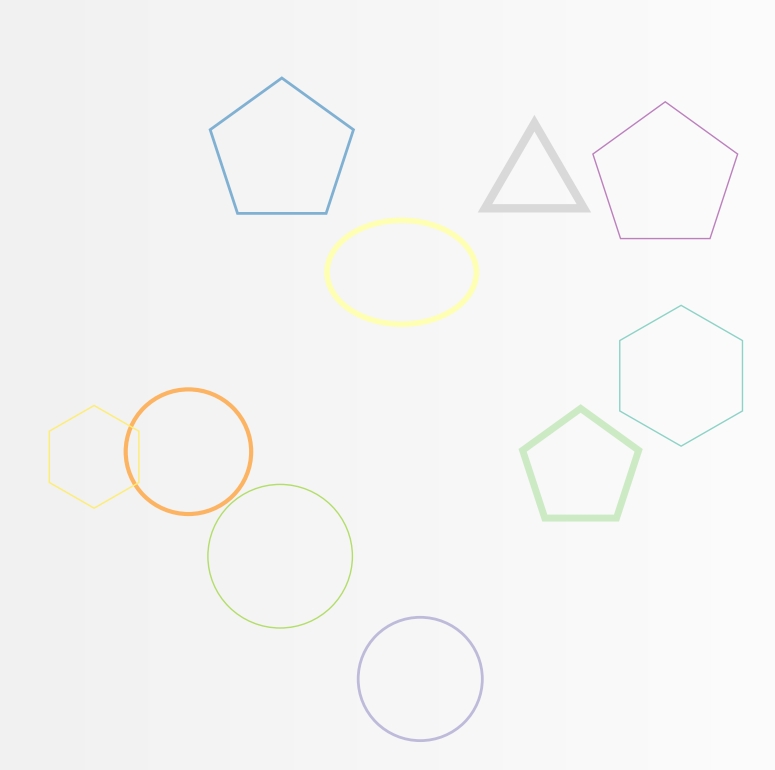[{"shape": "hexagon", "thickness": 0.5, "radius": 0.46, "center": [0.879, 0.512]}, {"shape": "oval", "thickness": 2, "radius": 0.48, "center": [0.518, 0.646]}, {"shape": "circle", "thickness": 1, "radius": 0.4, "center": [0.542, 0.118]}, {"shape": "pentagon", "thickness": 1, "radius": 0.49, "center": [0.364, 0.802]}, {"shape": "circle", "thickness": 1.5, "radius": 0.4, "center": [0.243, 0.413]}, {"shape": "circle", "thickness": 0.5, "radius": 0.47, "center": [0.361, 0.278]}, {"shape": "triangle", "thickness": 3, "radius": 0.37, "center": [0.69, 0.766]}, {"shape": "pentagon", "thickness": 0.5, "radius": 0.49, "center": [0.858, 0.77]}, {"shape": "pentagon", "thickness": 2.5, "radius": 0.39, "center": [0.749, 0.391]}, {"shape": "hexagon", "thickness": 0.5, "radius": 0.33, "center": [0.121, 0.407]}]